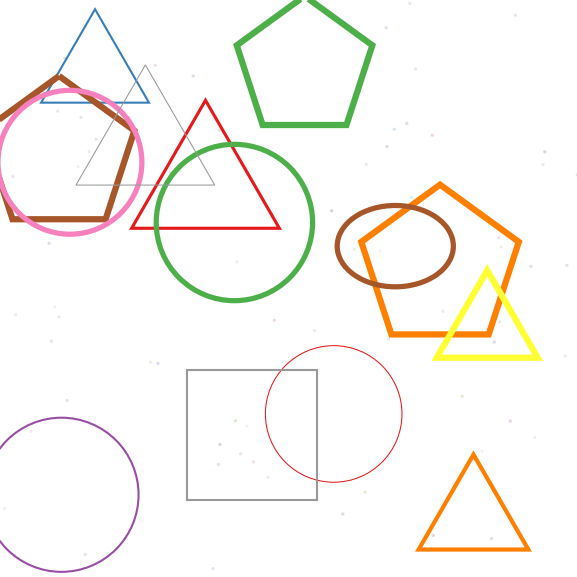[{"shape": "triangle", "thickness": 1.5, "radius": 0.74, "center": [0.356, 0.678]}, {"shape": "circle", "thickness": 0.5, "radius": 0.59, "center": [0.578, 0.282]}, {"shape": "triangle", "thickness": 1, "radius": 0.54, "center": [0.165, 0.875]}, {"shape": "circle", "thickness": 2.5, "radius": 0.68, "center": [0.406, 0.614]}, {"shape": "pentagon", "thickness": 3, "radius": 0.62, "center": [0.527, 0.883]}, {"shape": "circle", "thickness": 1, "radius": 0.67, "center": [0.106, 0.142]}, {"shape": "pentagon", "thickness": 3, "radius": 0.72, "center": [0.762, 0.536]}, {"shape": "triangle", "thickness": 2, "radius": 0.55, "center": [0.82, 0.102]}, {"shape": "triangle", "thickness": 3, "radius": 0.5, "center": [0.844, 0.43]}, {"shape": "oval", "thickness": 2.5, "radius": 0.5, "center": [0.684, 0.573]}, {"shape": "pentagon", "thickness": 3, "radius": 0.69, "center": [0.102, 0.73]}, {"shape": "circle", "thickness": 2.5, "radius": 0.62, "center": [0.121, 0.718]}, {"shape": "triangle", "thickness": 0.5, "radius": 0.69, "center": [0.252, 0.748]}, {"shape": "square", "thickness": 1, "radius": 0.56, "center": [0.436, 0.246]}]